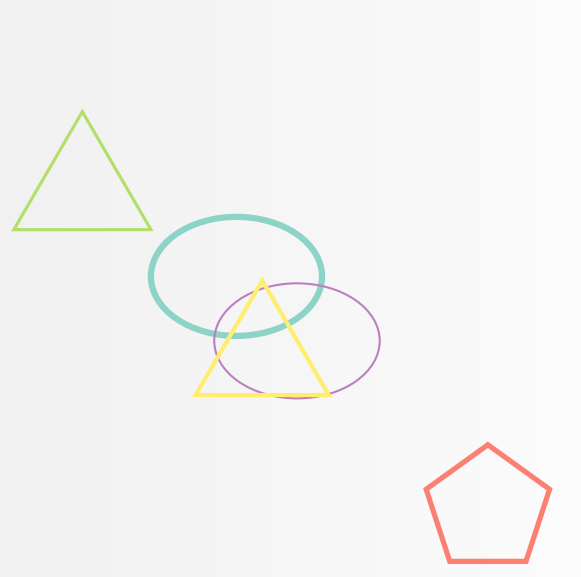[{"shape": "oval", "thickness": 3, "radius": 0.74, "center": [0.407, 0.521]}, {"shape": "pentagon", "thickness": 2.5, "radius": 0.56, "center": [0.839, 0.117]}, {"shape": "triangle", "thickness": 1.5, "radius": 0.68, "center": [0.142, 0.67]}, {"shape": "oval", "thickness": 1, "radius": 0.71, "center": [0.511, 0.409]}, {"shape": "triangle", "thickness": 2, "radius": 0.66, "center": [0.451, 0.381]}]